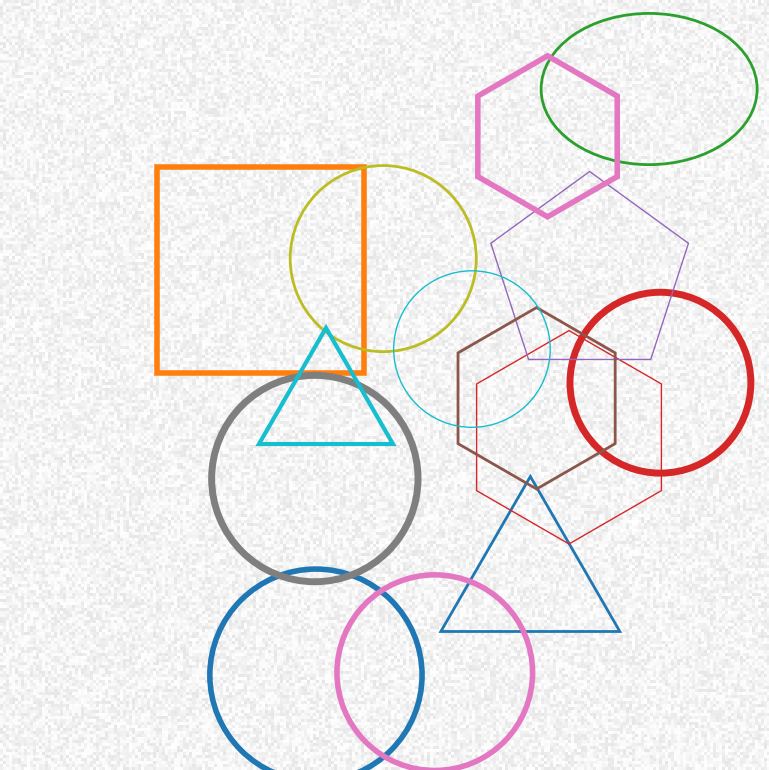[{"shape": "circle", "thickness": 2, "radius": 0.69, "center": [0.41, 0.123]}, {"shape": "triangle", "thickness": 1, "radius": 0.67, "center": [0.689, 0.247]}, {"shape": "square", "thickness": 2, "radius": 0.67, "center": [0.339, 0.649]}, {"shape": "oval", "thickness": 1, "radius": 0.7, "center": [0.843, 0.884]}, {"shape": "hexagon", "thickness": 0.5, "radius": 0.69, "center": [0.739, 0.432]}, {"shape": "circle", "thickness": 2.5, "radius": 0.59, "center": [0.858, 0.503]}, {"shape": "pentagon", "thickness": 0.5, "radius": 0.67, "center": [0.766, 0.642]}, {"shape": "hexagon", "thickness": 1, "radius": 0.59, "center": [0.697, 0.483]}, {"shape": "hexagon", "thickness": 2, "radius": 0.52, "center": [0.711, 0.823]}, {"shape": "circle", "thickness": 2, "radius": 0.64, "center": [0.565, 0.126]}, {"shape": "circle", "thickness": 2.5, "radius": 0.67, "center": [0.409, 0.379]}, {"shape": "circle", "thickness": 1, "radius": 0.6, "center": [0.498, 0.664]}, {"shape": "circle", "thickness": 0.5, "radius": 0.51, "center": [0.613, 0.547]}, {"shape": "triangle", "thickness": 1.5, "radius": 0.5, "center": [0.423, 0.474]}]